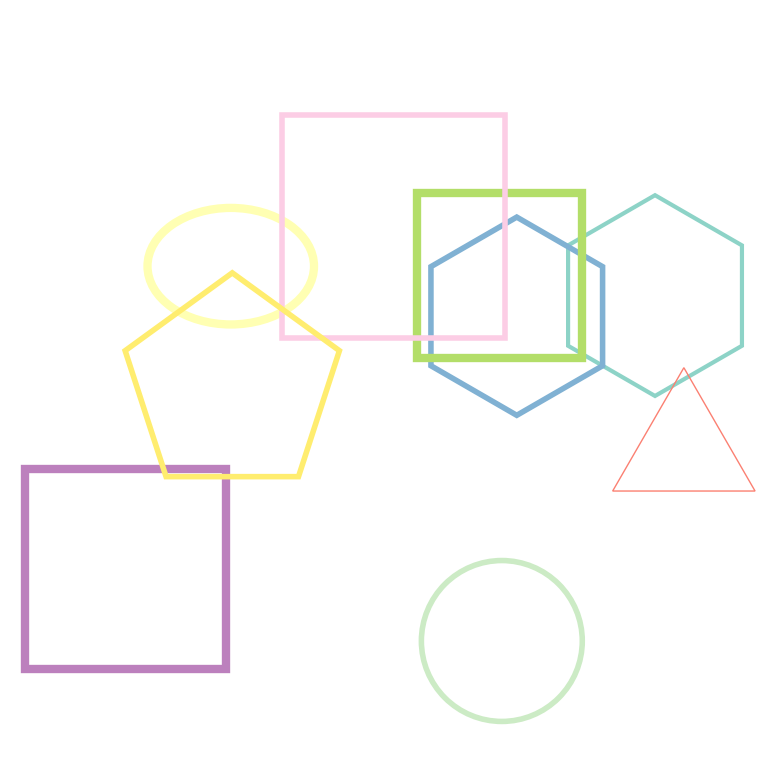[{"shape": "hexagon", "thickness": 1.5, "radius": 0.65, "center": [0.851, 0.616]}, {"shape": "oval", "thickness": 3, "radius": 0.54, "center": [0.3, 0.654]}, {"shape": "triangle", "thickness": 0.5, "radius": 0.53, "center": [0.888, 0.416]}, {"shape": "hexagon", "thickness": 2, "radius": 0.64, "center": [0.671, 0.589]}, {"shape": "square", "thickness": 3, "radius": 0.54, "center": [0.649, 0.643]}, {"shape": "square", "thickness": 2, "radius": 0.72, "center": [0.511, 0.706]}, {"shape": "square", "thickness": 3, "radius": 0.65, "center": [0.163, 0.261]}, {"shape": "circle", "thickness": 2, "radius": 0.52, "center": [0.652, 0.168]}, {"shape": "pentagon", "thickness": 2, "radius": 0.73, "center": [0.302, 0.499]}]